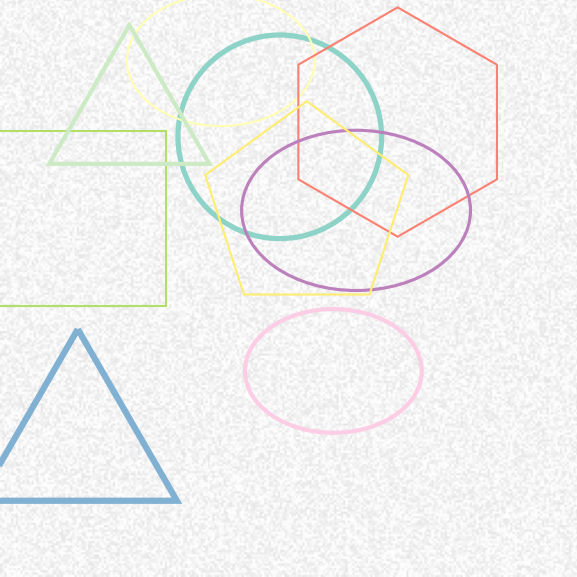[{"shape": "circle", "thickness": 2.5, "radius": 0.88, "center": [0.484, 0.762]}, {"shape": "oval", "thickness": 1, "radius": 0.81, "center": [0.382, 0.895]}, {"shape": "hexagon", "thickness": 1, "radius": 0.99, "center": [0.689, 0.788]}, {"shape": "triangle", "thickness": 3, "radius": 0.99, "center": [0.135, 0.231]}, {"shape": "square", "thickness": 1, "radius": 0.76, "center": [0.136, 0.62]}, {"shape": "oval", "thickness": 2, "radius": 0.77, "center": [0.577, 0.357]}, {"shape": "oval", "thickness": 1.5, "radius": 0.99, "center": [0.617, 0.635]}, {"shape": "triangle", "thickness": 2, "radius": 0.8, "center": [0.224, 0.795]}, {"shape": "pentagon", "thickness": 1, "radius": 0.92, "center": [0.531, 0.639]}]